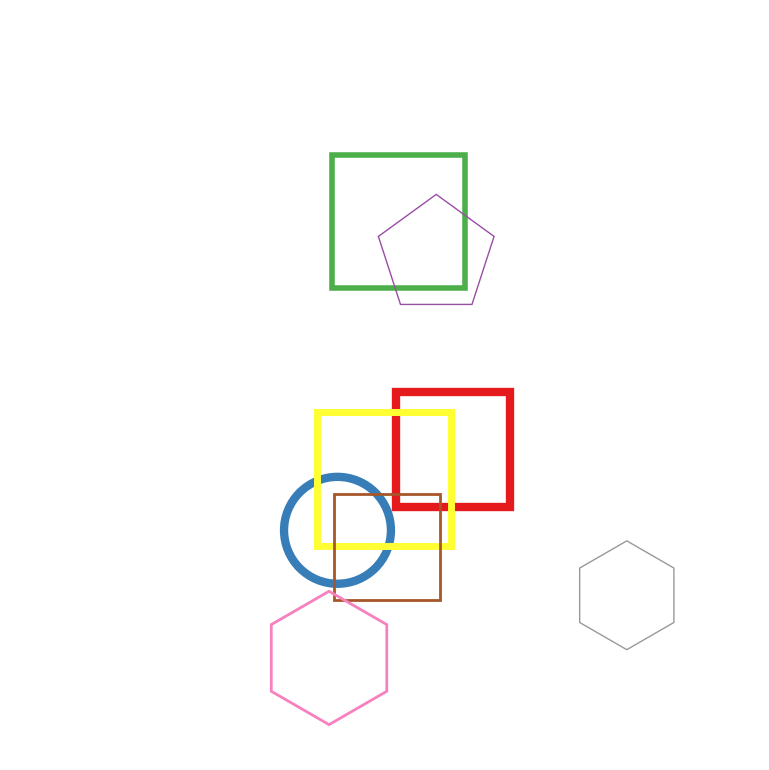[{"shape": "square", "thickness": 3, "radius": 0.37, "center": [0.588, 0.416]}, {"shape": "circle", "thickness": 3, "radius": 0.35, "center": [0.438, 0.311]}, {"shape": "square", "thickness": 2, "radius": 0.43, "center": [0.518, 0.712]}, {"shape": "pentagon", "thickness": 0.5, "radius": 0.39, "center": [0.567, 0.669]}, {"shape": "square", "thickness": 2.5, "radius": 0.43, "center": [0.499, 0.378]}, {"shape": "square", "thickness": 1, "radius": 0.34, "center": [0.503, 0.29]}, {"shape": "hexagon", "thickness": 1, "radius": 0.43, "center": [0.427, 0.146]}, {"shape": "hexagon", "thickness": 0.5, "radius": 0.35, "center": [0.814, 0.227]}]